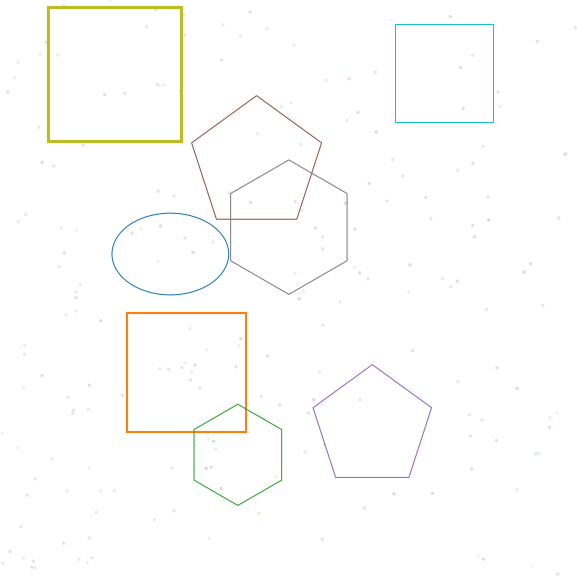[{"shape": "oval", "thickness": 0.5, "radius": 0.51, "center": [0.295, 0.559]}, {"shape": "square", "thickness": 1, "radius": 0.52, "center": [0.322, 0.354]}, {"shape": "hexagon", "thickness": 0.5, "radius": 0.44, "center": [0.412, 0.212]}, {"shape": "pentagon", "thickness": 0.5, "radius": 0.54, "center": [0.645, 0.26]}, {"shape": "pentagon", "thickness": 0.5, "radius": 0.59, "center": [0.444, 0.715]}, {"shape": "hexagon", "thickness": 0.5, "radius": 0.58, "center": [0.5, 0.606]}, {"shape": "square", "thickness": 1.5, "radius": 0.58, "center": [0.198, 0.871]}, {"shape": "square", "thickness": 0.5, "radius": 0.43, "center": [0.768, 0.873]}]